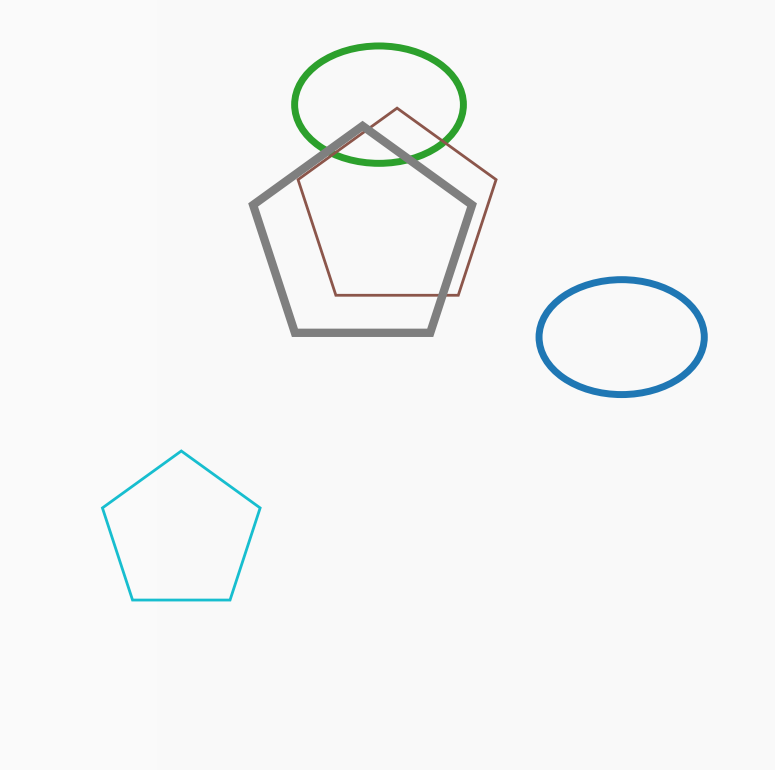[{"shape": "oval", "thickness": 2.5, "radius": 0.53, "center": [0.802, 0.562]}, {"shape": "oval", "thickness": 2.5, "radius": 0.54, "center": [0.489, 0.864]}, {"shape": "pentagon", "thickness": 1, "radius": 0.67, "center": [0.512, 0.725]}, {"shape": "pentagon", "thickness": 3, "radius": 0.74, "center": [0.468, 0.688]}, {"shape": "pentagon", "thickness": 1, "radius": 0.53, "center": [0.234, 0.307]}]